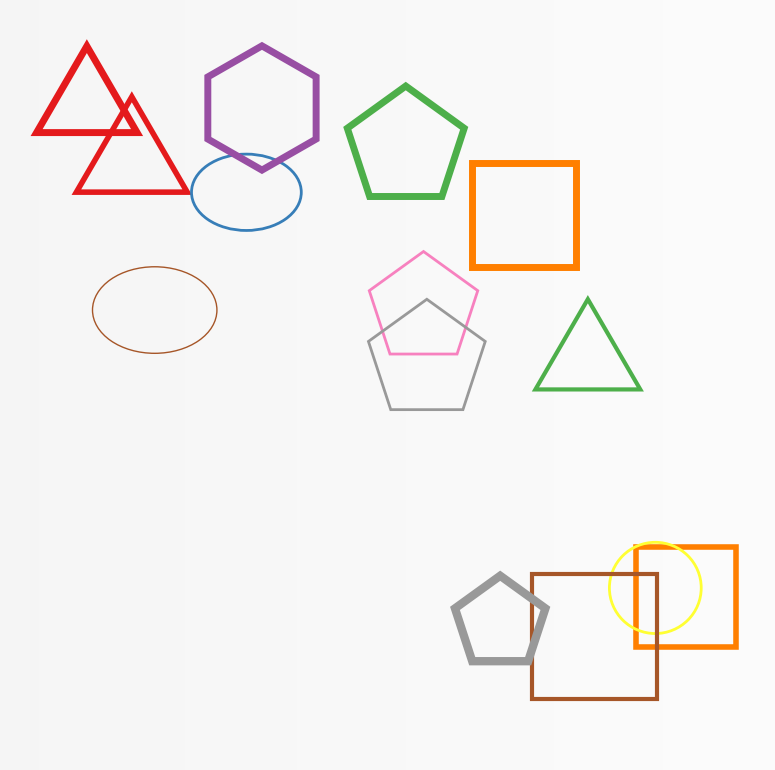[{"shape": "triangle", "thickness": 2, "radius": 0.41, "center": [0.17, 0.792]}, {"shape": "triangle", "thickness": 2.5, "radius": 0.37, "center": [0.112, 0.865]}, {"shape": "oval", "thickness": 1, "radius": 0.35, "center": [0.318, 0.75]}, {"shape": "pentagon", "thickness": 2.5, "radius": 0.4, "center": [0.524, 0.809]}, {"shape": "triangle", "thickness": 1.5, "radius": 0.39, "center": [0.759, 0.533]}, {"shape": "hexagon", "thickness": 2.5, "radius": 0.4, "center": [0.338, 0.86]}, {"shape": "square", "thickness": 2, "radius": 0.32, "center": [0.885, 0.225]}, {"shape": "square", "thickness": 2.5, "radius": 0.34, "center": [0.676, 0.721]}, {"shape": "circle", "thickness": 1, "radius": 0.3, "center": [0.846, 0.236]}, {"shape": "oval", "thickness": 0.5, "radius": 0.4, "center": [0.2, 0.597]}, {"shape": "square", "thickness": 1.5, "radius": 0.4, "center": [0.767, 0.173]}, {"shape": "pentagon", "thickness": 1, "radius": 0.37, "center": [0.546, 0.6]}, {"shape": "pentagon", "thickness": 1, "radius": 0.4, "center": [0.551, 0.532]}, {"shape": "pentagon", "thickness": 3, "radius": 0.31, "center": [0.645, 0.191]}]